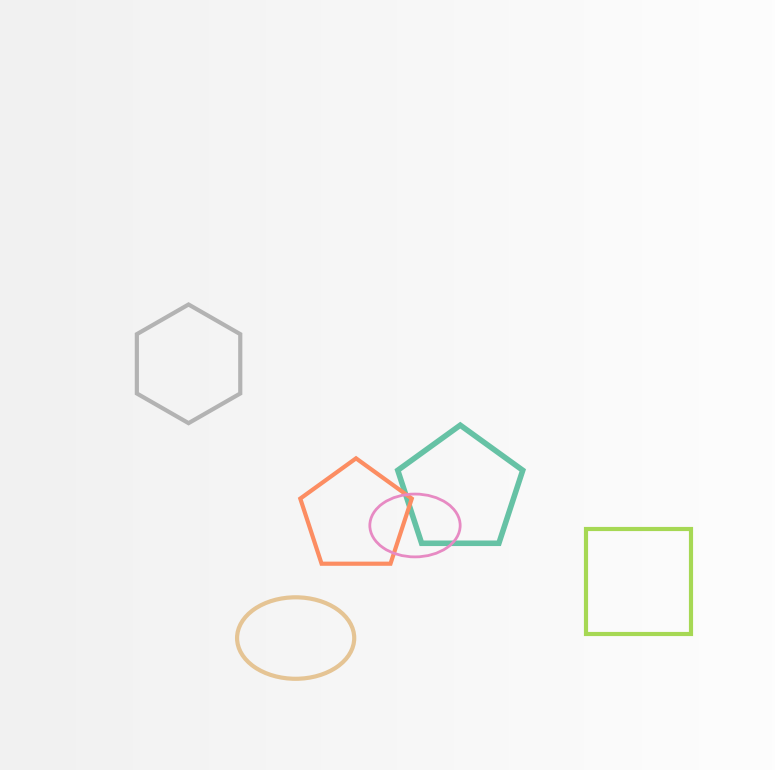[{"shape": "pentagon", "thickness": 2, "radius": 0.42, "center": [0.594, 0.363]}, {"shape": "pentagon", "thickness": 1.5, "radius": 0.38, "center": [0.459, 0.329]}, {"shape": "oval", "thickness": 1, "radius": 0.29, "center": [0.535, 0.318]}, {"shape": "square", "thickness": 1.5, "radius": 0.34, "center": [0.823, 0.245]}, {"shape": "oval", "thickness": 1.5, "radius": 0.38, "center": [0.381, 0.171]}, {"shape": "hexagon", "thickness": 1.5, "radius": 0.39, "center": [0.243, 0.528]}]